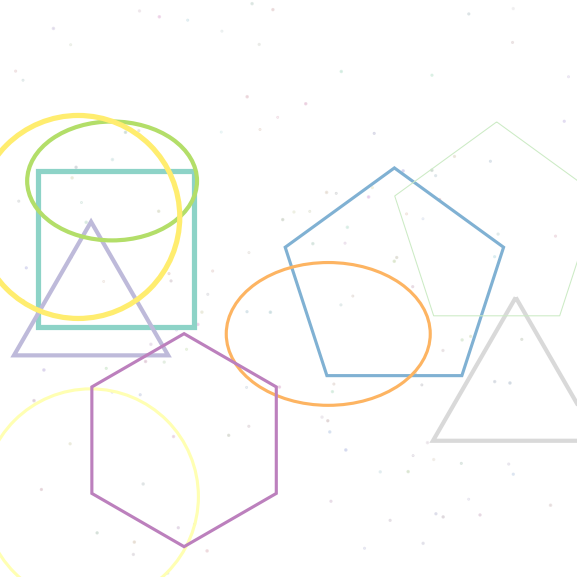[{"shape": "square", "thickness": 2.5, "radius": 0.67, "center": [0.2, 0.568]}, {"shape": "circle", "thickness": 1.5, "radius": 0.93, "center": [0.157, 0.139]}, {"shape": "triangle", "thickness": 2, "radius": 0.77, "center": [0.158, 0.461]}, {"shape": "pentagon", "thickness": 1.5, "radius": 0.99, "center": [0.683, 0.51]}, {"shape": "oval", "thickness": 1.5, "radius": 0.88, "center": [0.568, 0.421]}, {"shape": "oval", "thickness": 2, "radius": 0.74, "center": [0.194, 0.686]}, {"shape": "triangle", "thickness": 2, "radius": 0.83, "center": [0.893, 0.319]}, {"shape": "hexagon", "thickness": 1.5, "radius": 0.92, "center": [0.319, 0.237]}, {"shape": "pentagon", "thickness": 0.5, "radius": 0.93, "center": [0.86, 0.602]}, {"shape": "circle", "thickness": 2.5, "radius": 0.88, "center": [0.135, 0.623]}]